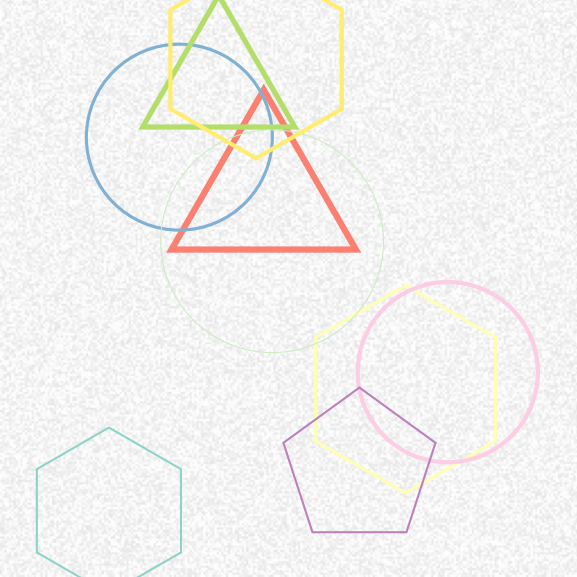[{"shape": "hexagon", "thickness": 1, "radius": 0.72, "center": [0.189, 0.115]}, {"shape": "hexagon", "thickness": 1.5, "radius": 0.9, "center": [0.702, 0.325]}, {"shape": "triangle", "thickness": 3, "radius": 0.92, "center": [0.457, 0.659]}, {"shape": "circle", "thickness": 1.5, "radius": 0.81, "center": [0.311, 0.762]}, {"shape": "triangle", "thickness": 2.5, "radius": 0.76, "center": [0.379, 0.855]}, {"shape": "circle", "thickness": 2, "radius": 0.78, "center": [0.775, 0.355]}, {"shape": "pentagon", "thickness": 1, "radius": 0.69, "center": [0.622, 0.19]}, {"shape": "circle", "thickness": 0.5, "radius": 0.96, "center": [0.471, 0.581]}, {"shape": "hexagon", "thickness": 2, "radius": 0.86, "center": [0.443, 0.896]}]